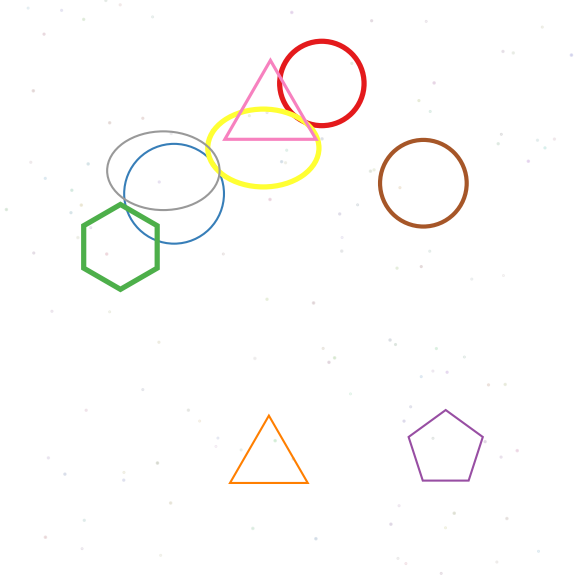[{"shape": "circle", "thickness": 2.5, "radius": 0.37, "center": [0.557, 0.855]}, {"shape": "circle", "thickness": 1, "radius": 0.43, "center": [0.301, 0.664]}, {"shape": "hexagon", "thickness": 2.5, "radius": 0.37, "center": [0.209, 0.572]}, {"shape": "pentagon", "thickness": 1, "radius": 0.34, "center": [0.772, 0.222]}, {"shape": "triangle", "thickness": 1, "radius": 0.39, "center": [0.466, 0.202]}, {"shape": "oval", "thickness": 2.5, "radius": 0.48, "center": [0.456, 0.743]}, {"shape": "circle", "thickness": 2, "radius": 0.38, "center": [0.733, 0.682]}, {"shape": "triangle", "thickness": 1.5, "radius": 0.46, "center": [0.468, 0.803]}, {"shape": "oval", "thickness": 1, "radius": 0.49, "center": [0.283, 0.704]}]